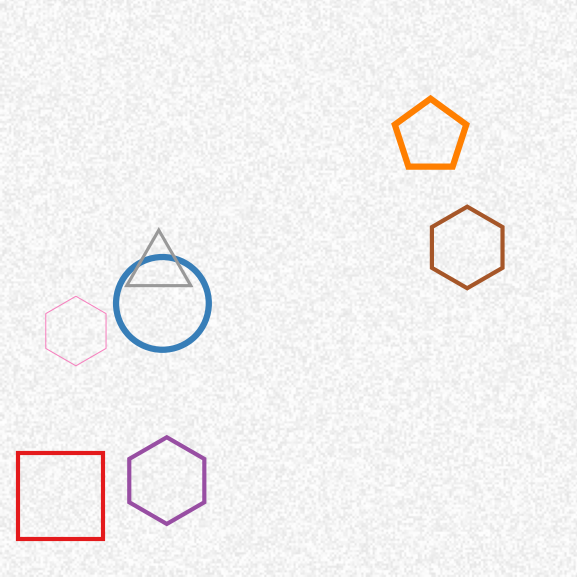[{"shape": "square", "thickness": 2, "radius": 0.37, "center": [0.105, 0.141]}, {"shape": "circle", "thickness": 3, "radius": 0.4, "center": [0.281, 0.474]}, {"shape": "hexagon", "thickness": 2, "radius": 0.38, "center": [0.289, 0.167]}, {"shape": "pentagon", "thickness": 3, "radius": 0.33, "center": [0.746, 0.763]}, {"shape": "hexagon", "thickness": 2, "radius": 0.35, "center": [0.809, 0.571]}, {"shape": "hexagon", "thickness": 0.5, "radius": 0.3, "center": [0.131, 0.426]}, {"shape": "triangle", "thickness": 1.5, "radius": 0.32, "center": [0.275, 0.537]}]